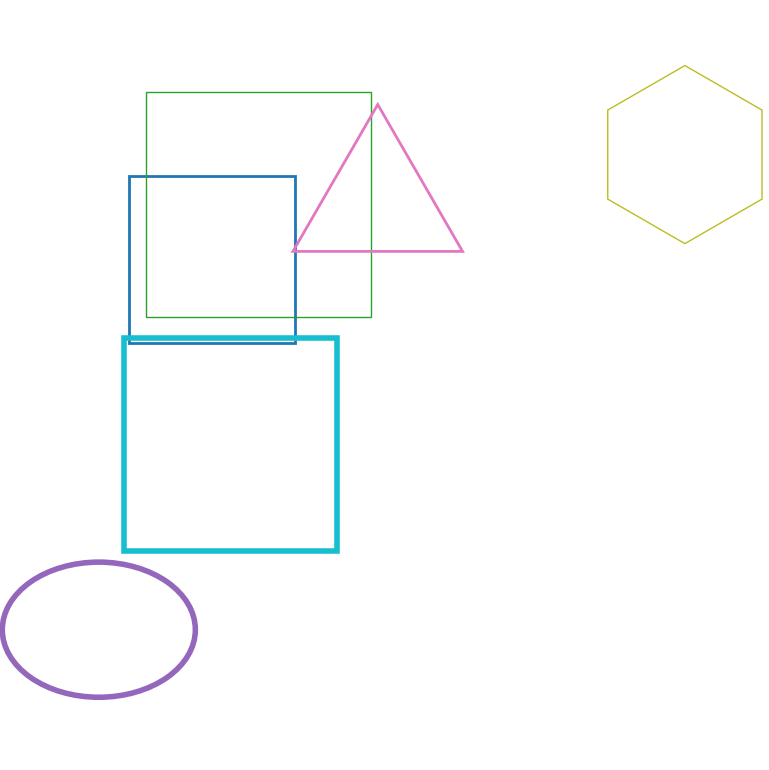[{"shape": "square", "thickness": 1, "radius": 0.54, "center": [0.275, 0.663]}, {"shape": "square", "thickness": 0.5, "radius": 0.73, "center": [0.335, 0.734]}, {"shape": "oval", "thickness": 2, "radius": 0.63, "center": [0.128, 0.182]}, {"shape": "triangle", "thickness": 1, "radius": 0.64, "center": [0.491, 0.737]}, {"shape": "hexagon", "thickness": 0.5, "radius": 0.58, "center": [0.889, 0.799]}, {"shape": "square", "thickness": 2, "radius": 0.69, "center": [0.299, 0.423]}]